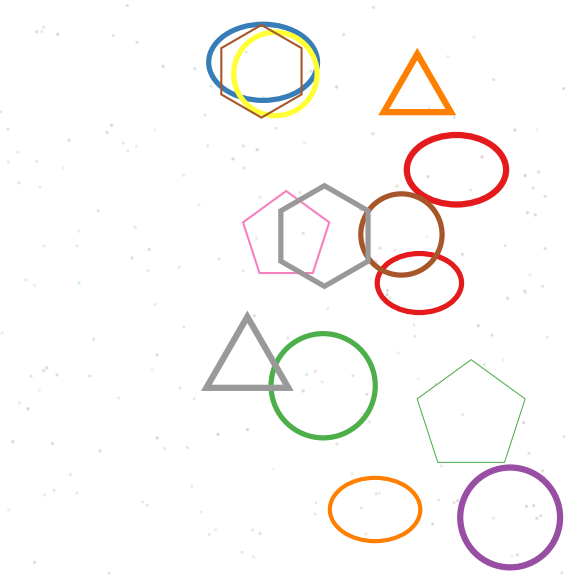[{"shape": "oval", "thickness": 3, "radius": 0.43, "center": [0.79, 0.705]}, {"shape": "oval", "thickness": 2.5, "radius": 0.37, "center": [0.726, 0.509]}, {"shape": "oval", "thickness": 2.5, "radius": 0.47, "center": [0.456, 0.891]}, {"shape": "circle", "thickness": 2.5, "radius": 0.45, "center": [0.56, 0.331]}, {"shape": "pentagon", "thickness": 0.5, "radius": 0.49, "center": [0.816, 0.278]}, {"shape": "circle", "thickness": 3, "radius": 0.43, "center": [0.883, 0.103]}, {"shape": "triangle", "thickness": 3, "radius": 0.34, "center": [0.723, 0.839]}, {"shape": "oval", "thickness": 2, "radius": 0.39, "center": [0.649, 0.117]}, {"shape": "circle", "thickness": 2.5, "radius": 0.36, "center": [0.477, 0.871]}, {"shape": "circle", "thickness": 2.5, "radius": 0.35, "center": [0.695, 0.593]}, {"shape": "hexagon", "thickness": 1, "radius": 0.4, "center": [0.453, 0.876]}, {"shape": "pentagon", "thickness": 1, "radius": 0.39, "center": [0.496, 0.59]}, {"shape": "triangle", "thickness": 3, "radius": 0.41, "center": [0.428, 0.369]}, {"shape": "hexagon", "thickness": 2.5, "radius": 0.44, "center": [0.562, 0.59]}]